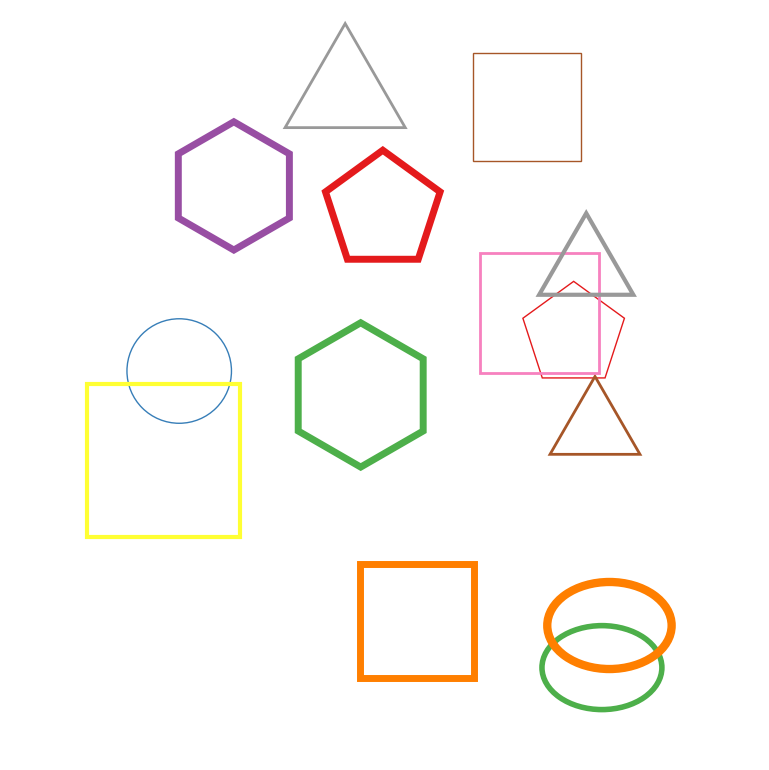[{"shape": "pentagon", "thickness": 2.5, "radius": 0.39, "center": [0.497, 0.727]}, {"shape": "pentagon", "thickness": 0.5, "radius": 0.35, "center": [0.745, 0.565]}, {"shape": "circle", "thickness": 0.5, "radius": 0.34, "center": [0.233, 0.518]}, {"shape": "oval", "thickness": 2, "radius": 0.39, "center": [0.782, 0.133]}, {"shape": "hexagon", "thickness": 2.5, "radius": 0.47, "center": [0.468, 0.487]}, {"shape": "hexagon", "thickness": 2.5, "radius": 0.42, "center": [0.304, 0.759]}, {"shape": "square", "thickness": 2.5, "radius": 0.37, "center": [0.541, 0.193]}, {"shape": "oval", "thickness": 3, "radius": 0.4, "center": [0.791, 0.188]}, {"shape": "square", "thickness": 1.5, "radius": 0.5, "center": [0.212, 0.402]}, {"shape": "square", "thickness": 0.5, "radius": 0.35, "center": [0.685, 0.861]}, {"shape": "triangle", "thickness": 1, "radius": 0.34, "center": [0.773, 0.444]}, {"shape": "square", "thickness": 1, "radius": 0.39, "center": [0.701, 0.593]}, {"shape": "triangle", "thickness": 1.5, "radius": 0.35, "center": [0.761, 0.652]}, {"shape": "triangle", "thickness": 1, "radius": 0.45, "center": [0.448, 0.879]}]